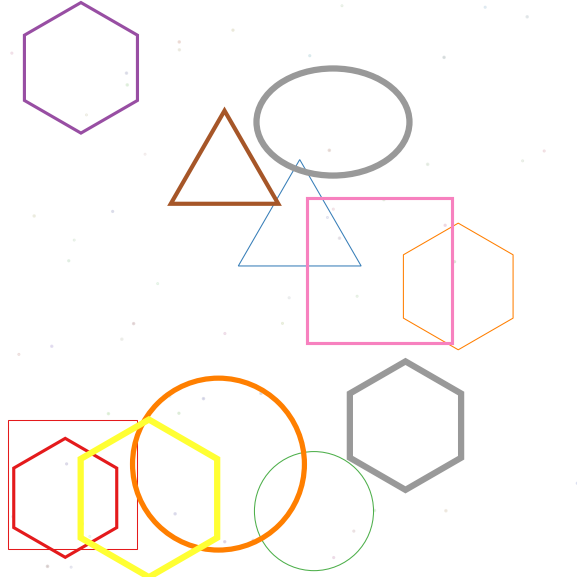[{"shape": "hexagon", "thickness": 1.5, "radius": 0.51, "center": [0.113, 0.137]}, {"shape": "square", "thickness": 0.5, "radius": 0.56, "center": [0.125, 0.16]}, {"shape": "triangle", "thickness": 0.5, "radius": 0.61, "center": [0.519, 0.6]}, {"shape": "circle", "thickness": 0.5, "radius": 0.52, "center": [0.544, 0.114]}, {"shape": "hexagon", "thickness": 1.5, "radius": 0.57, "center": [0.14, 0.882]}, {"shape": "circle", "thickness": 2.5, "radius": 0.74, "center": [0.378, 0.195]}, {"shape": "hexagon", "thickness": 0.5, "radius": 0.55, "center": [0.793, 0.503]}, {"shape": "hexagon", "thickness": 3, "radius": 0.68, "center": [0.258, 0.136]}, {"shape": "triangle", "thickness": 2, "radius": 0.54, "center": [0.389, 0.7]}, {"shape": "square", "thickness": 1.5, "radius": 0.63, "center": [0.657, 0.531]}, {"shape": "oval", "thickness": 3, "radius": 0.66, "center": [0.577, 0.788]}, {"shape": "hexagon", "thickness": 3, "radius": 0.56, "center": [0.702, 0.262]}]